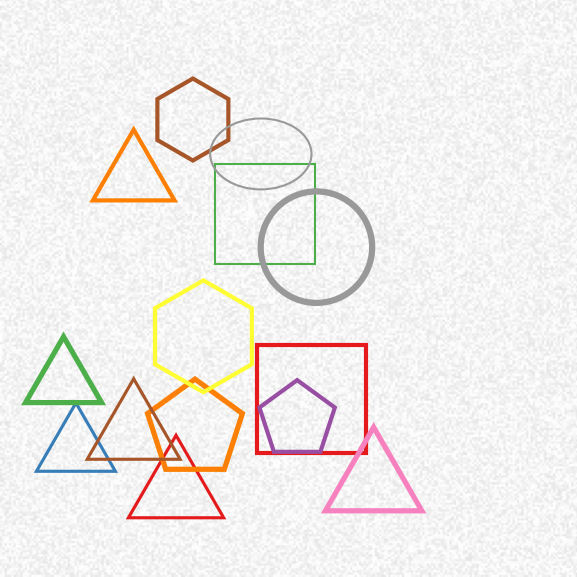[{"shape": "triangle", "thickness": 1.5, "radius": 0.48, "center": [0.305, 0.15]}, {"shape": "square", "thickness": 2, "radius": 0.47, "center": [0.539, 0.308]}, {"shape": "triangle", "thickness": 1.5, "radius": 0.39, "center": [0.131, 0.223]}, {"shape": "square", "thickness": 1, "radius": 0.43, "center": [0.459, 0.628]}, {"shape": "triangle", "thickness": 2.5, "radius": 0.38, "center": [0.11, 0.34]}, {"shape": "pentagon", "thickness": 2, "radius": 0.34, "center": [0.515, 0.272]}, {"shape": "pentagon", "thickness": 2.5, "radius": 0.43, "center": [0.338, 0.256]}, {"shape": "triangle", "thickness": 2, "radius": 0.41, "center": [0.231, 0.693]}, {"shape": "hexagon", "thickness": 2, "radius": 0.48, "center": [0.352, 0.417]}, {"shape": "hexagon", "thickness": 2, "radius": 0.35, "center": [0.334, 0.792]}, {"shape": "triangle", "thickness": 1.5, "radius": 0.46, "center": [0.231, 0.25]}, {"shape": "triangle", "thickness": 2.5, "radius": 0.48, "center": [0.647, 0.163]}, {"shape": "circle", "thickness": 3, "radius": 0.48, "center": [0.548, 0.571]}, {"shape": "oval", "thickness": 1, "radius": 0.44, "center": [0.452, 0.733]}]